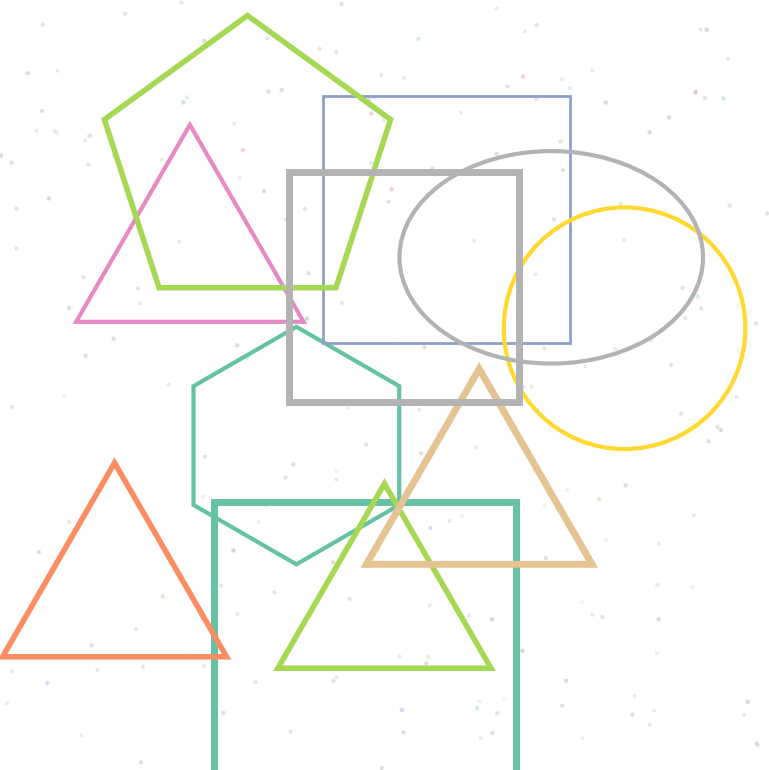[{"shape": "hexagon", "thickness": 1.5, "radius": 0.77, "center": [0.385, 0.421]}, {"shape": "square", "thickness": 2.5, "radius": 0.98, "center": [0.474, 0.152]}, {"shape": "triangle", "thickness": 2, "radius": 0.84, "center": [0.149, 0.231]}, {"shape": "square", "thickness": 1, "radius": 0.8, "center": [0.58, 0.715]}, {"shape": "triangle", "thickness": 1.5, "radius": 0.85, "center": [0.247, 0.667]}, {"shape": "pentagon", "thickness": 2, "radius": 0.98, "center": [0.321, 0.784]}, {"shape": "triangle", "thickness": 2, "radius": 0.8, "center": [0.499, 0.212]}, {"shape": "circle", "thickness": 1.5, "radius": 0.78, "center": [0.811, 0.574]}, {"shape": "triangle", "thickness": 2.5, "radius": 0.85, "center": [0.622, 0.352]}, {"shape": "square", "thickness": 2.5, "radius": 0.75, "center": [0.525, 0.628]}, {"shape": "oval", "thickness": 1.5, "radius": 0.99, "center": [0.716, 0.666]}]